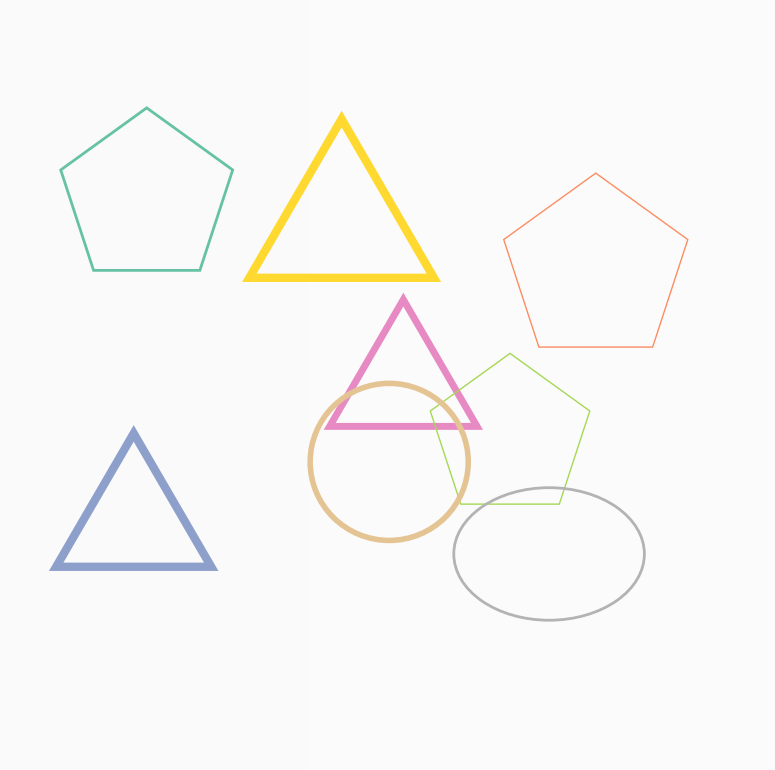[{"shape": "pentagon", "thickness": 1, "radius": 0.58, "center": [0.189, 0.743]}, {"shape": "pentagon", "thickness": 0.5, "radius": 0.62, "center": [0.769, 0.65]}, {"shape": "triangle", "thickness": 3, "radius": 0.58, "center": [0.173, 0.322]}, {"shape": "triangle", "thickness": 2.5, "radius": 0.55, "center": [0.52, 0.501]}, {"shape": "pentagon", "thickness": 0.5, "radius": 0.54, "center": [0.658, 0.433]}, {"shape": "triangle", "thickness": 3, "radius": 0.69, "center": [0.441, 0.708]}, {"shape": "circle", "thickness": 2, "radius": 0.51, "center": [0.502, 0.4]}, {"shape": "oval", "thickness": 1, "radius": 0.61, "center": [0.708, 0.281]}]